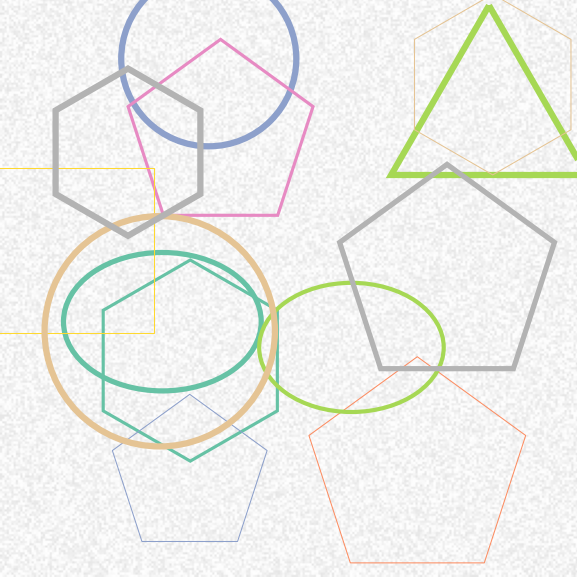[{"shape": "hexagon", "thickness": 1.5, "radius": 0.87, "center": [0.329, 0.375]}, {"shape": "oval", "thickness": 2.5, "radius": 0.86, "center": [0.281, 0.442]}, {"shape": "pentagon", "thickness": 0.5, "radius": 0.99, "center": [0.723, 0.184]}, {"shape": "circle", "thickness": 3, "radius": 0.76, "center": [0.362, 0.897]}, {"shape": "pentagon", "thickness": 0.5, "radius": 0.7, "center": [0.329, 0.175]}, {"shape": "pentagon", "thickness": 1.5, "radius": 0.84, "center": [0.382, 0.763]}, {"shape": "oval", "thickness": 2, "radius": 0.8, "center": [0.609, 0.398]}, {"shape": "triangle", "thickness": 3, "radius": 0.98, "center": [0.847, 0.794]}, {"shape": "square", "thickness": 0.5, "radius": 0.71, "center": [0.123, 0.566]}, {"shape": "circle", "thickness": 3, "radius": 1.0, "center": [0.277, 0.426]}, {"shape": "hexagon", "thickness": 0.5, "radius": 0.78, "center": [0.853, 0.853]}, {"shape": "pentagon", "thickness": 2.5, "radius": 0.98, "center": [0.774, 0.519]}, {"shape": "hexagon", "thickness": 3, "radius": 0.72, "center": [0.222, 0.736]}]